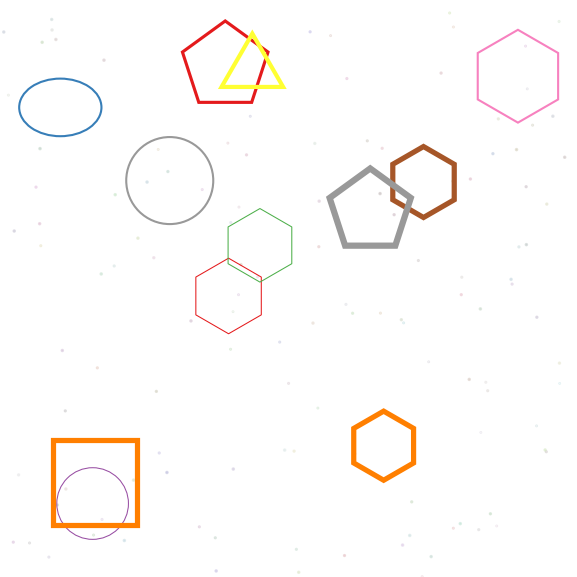[{"shape": "pentagon", "thickness": 1.5, "radius": 0.39, "center": [0.39, 0.885]}, {"shape": "hexagon", "thickness": 0.5, "radius": 0.33, "center": [0.396, 0.487]}, {"shape": "oval", "thickness": 1, "radius": 0.36, "center": [0.104, 0.813]}, {"shape": "hexagon", "thickness": 0.5, "radius": 0.32, "center": [0.45, 0.574]}, {"shape": "circle", "thickness": 0.5, "radius": 0.31, "center": [0.16, 0.127]}, {"shape": "square", "thickness": 2.5, "radius": 0.36, "center": [0.164, 0.164]}, {"shape": "hexagon", "thickness": 2.5, "radius": 0.3, "center": [0.664, 0.227]}, {"shape": "triangle", "thickness": 2, "radius": 0.31, "center": [0.437, 0.879]}, {"shape": "hexagon", "thickness": 2.5, "radius": 0.31, "center": [0.733, 0.684]}, {"shape": "hexagon", "thickness": 1, "radius": 0.4, "center": [0.897, 0.867]}, {"shape": "circle", "thickness": 1, "radius": 0.38, "center": [0.294, 0.686]}, {"shape": "pentagon", "thickness": 3, "radius": 0.37, "center": [0.641, 0.634]}]